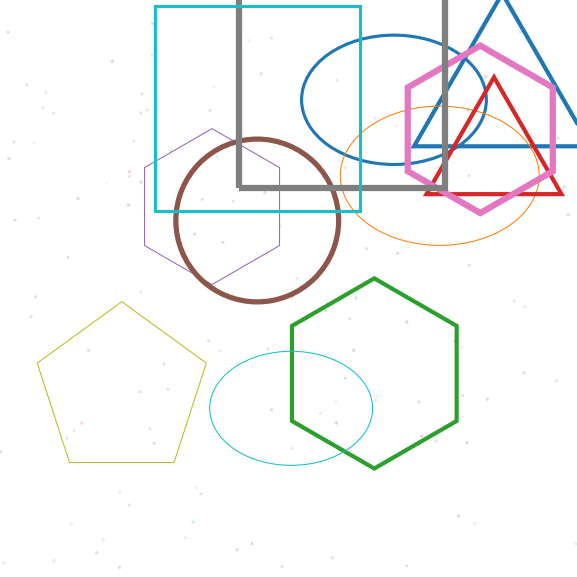[{"shape": "triangle", "thickness": 2, "radius": 0.88, "center": [0.87, 0.834]}, {"shape": "oval", "thickness": 1.5, "radius": 0.8, "center": [0.682, 0.826]}, {"shape": "oval", "thickness": 0.5, "radius": 0.86, "center": [0.761, 0.695]}, {"shape": "hexagon", "thickness": 2, "radius": 0.82, "center": [0.648, 0.352]}, {"shape": "triangle", "thickness": 2, "radius": 0.67, "center": [0.855, 0.73]}, {"shape": "hexagon", "thickness": 0.5, "radius": 0.67, "center": [0.367, 0.641]}, {"shape": "circle", "thickness": 2.5, "radius": 0.7, "center": [0.445, 0.617]}, {"shape": "hexagon", "thickness": 3, "radius": 0.72, "center": [0.832, 0.775]}, {"shape": "square", "thickness": 3, "radius": 0.89, "center": [0.592, 0.852]}, {"shape": "pentagon", "thickness": 0.5, "radius": 0.77, "center": [0.211, 0.323]}, {"shape": "oval", "thickness": 0.5, "radius": 0.71, "center": [0.504, 0.292]}, {"shape": "square", "thickness": 1.5, "radius": 0.89, "center": [0.445, 0.811]}]